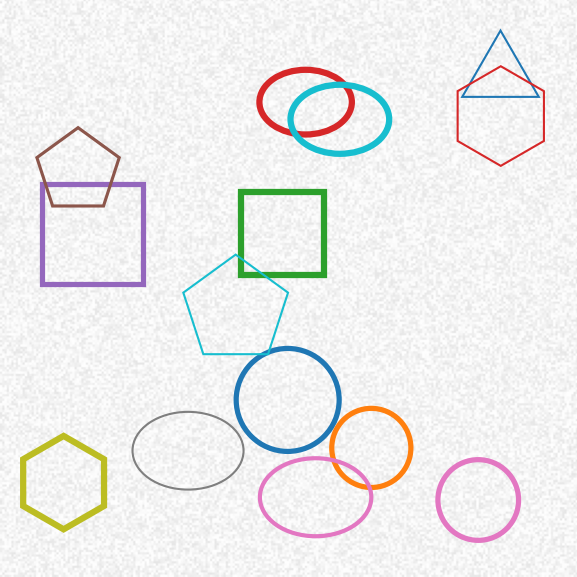[{"shape": "circle", "thickness": 2.5, "radius": 0.45, "center": [0.498, 0.307]}, {"shape": "triangle", "thickness": 1, "radius": 0.38, "center": [0.867, 0.87]}, {"shape": "circle", "thickness": 2.5, "radius": 0.34, "center": [0.643, 0.224]}, {"shape": "square", "thickness": 3, "radius": 0.36, "center": [0.489, 0.595]}, {"shape": "hexagon", "thickness": 1, "radius": 0.43, "center": [0.867, 0.798]}, {"shape": "oval", "thickness": 3, "radius": 0.4, "center": [0.529, 0.822]}, {"shape": "square", "thickness": 2.5, "radius": 0.43, "center": [0.16, 0.594]}, {"shape": "pentagon", "thickness": 1.5, "radius": 0.37, "center": [0.135, 0.703]}, {"shape": "oval", "thickness": 2, "radius": 0.48, "center": [0.546, 0.138]}, {"shape": "circle", "thickness": 2.5, "radius": 0.35, "center": [0.828, 0.133]}, {"shape": "oval", "thickness": 1, "radius": 0.48, "center": [0.326, 0.219]}, {"shape": "hexagon", "thickness": 3, "radius": 0.4, "center": [0.11, 0.163]}, {"shape": "pentagon", "thickness": 1, "radius": 0.48, "center": [0.408, 0.463]}, {"shape": "oval", "thickness": 3, "radius": 0.43, "center": [0.588, 0.793]}]